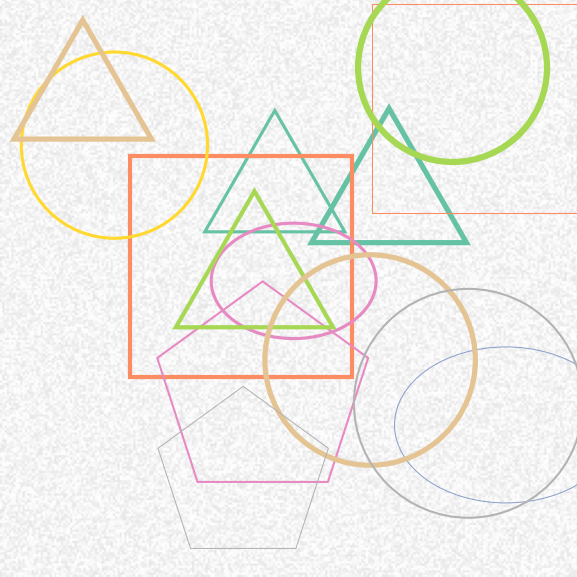[{"shape": "triangle", "thickness": 1.5, "radius": 0.7, "center": [0.476, 0.668]}, {"shape": "triangle", "thickness": 2.5, "radius": 0.77, "center": [0.674, 0.656]}, {"shape": "square", "thickness": 2, "radius": 0.96, "center": [0.417, 0.537]}, {"shape": "square", "thickness": 0.5, "radius": 0.91, "center": [0.826, 0.811]}, {"shape": "oval", "thickness": 0.5, "radius": 0.96, "center": [0.876, 0.263]}, {"shape": "pentagon", "thickness": 1, "radius": 0.96, "center": [0.455, 0.32]}, {"shape": "oval", "thickness": 1.5, "radius": 0.71, "center": [0.508, 0.513]}, {"shape": "circle", "thickness": 3, "radius": 0.82, "center": [0.784, 0.882]}, {"shape": "triangle", "thickness": 2, "radius": 0.79, "center": [0.441, 0.511]}, {"shape": "circle", "thickness": 1.5, "radius": 0.81, "center": [0.198, 0.748]}, {"shape": "triangle", "thickness": 2.5, "radius": 0.69, "center": [0.143, 0.827]}, {"shape": "circle", "thickness": 2.5, "radius": 0.91, "center": [0.641, 0.376]}, {"shape": "pentagon", "thickness": 0.5, "radius": 0.78, "center": [0.421, 0.175]}, {"shape": "circle", "thickness": 1, "radius": 0.99, "center": [0.811, 0.301]}]